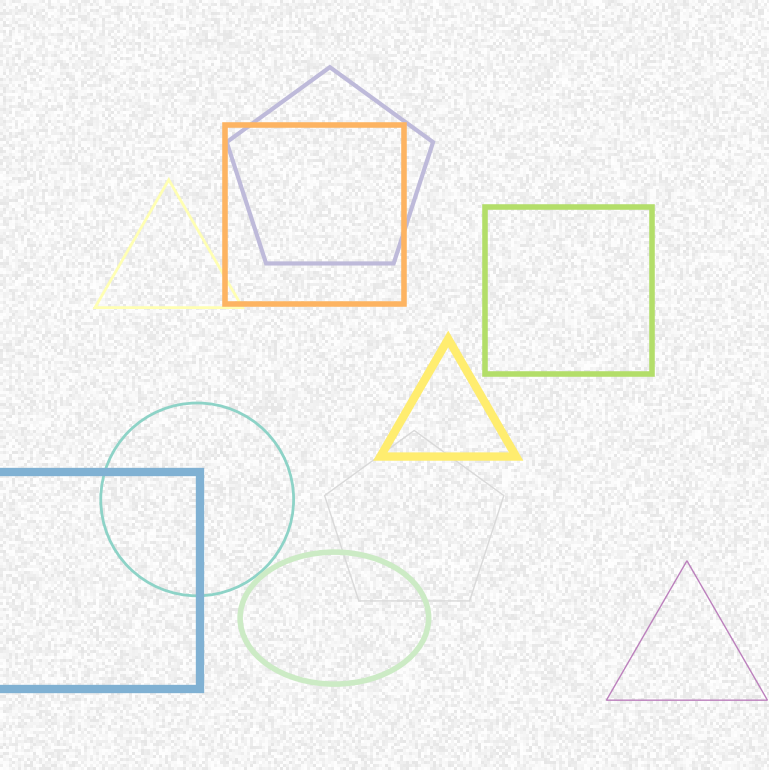[{"shape": "circle", "thickness": 1, "radius": 0.63, "center": [0.256, 0.351]}, {"shape": "triangle", "thickness": 1, "radius": 0.55, "center": [0.219, 0.656]}, {"shape": "pentagon", "thickness": 1.5, "radius": 0.7, "center": [0.428, 0.772]}, {"shape": "square", "thickness": 3, "radius": 0.7, "center": [0.119, 0.246]}, {"shape": "square", "thickness": 2, "radius": 0.58, "center": [0.408, 0.721]}, {"shape": "square", "thickness": 2, "radius": 0.54, "center": [0.738, 0.623]}, {"shape": "pentagon", "thickness": 0.5, "radius": 0.61, "center": [0.538, 0.319]}, {"shape": "triangle", "thickness": 0.5, "radius": 0.6, "center": [0.892, 0.151]}, {"shape": "oval", "thickness": 2, "radius": 0.61, "center": [0.434, 0.197]}, {"shape": "triangle", "thickness": 3, "radius": 0.51, "center": [0.582, 0.458]}]